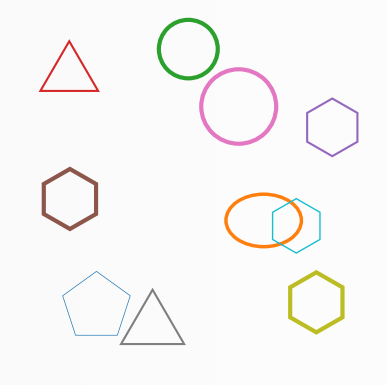[{"shape": "pentagon", "thickness": 0.5, "radius": 0.46, "center": [0.249, 0.203]}, {"shape": "oval", "thickness": 2.5, "radius": 0.49, "center": [0.68, 0.427]}, {"shape": "circle", "thickness": 3, "radius": 0.38, "center": [0.486, 0.872]}, {"shape": "triangle", "thickness": 1.5, "radius": 0.43, "center": [0.179, 0.807]}, {"shape": "hexagon", "thickness": 1.5, "radius": 0.37, "center": [0.858, 0.669]}, {"shape": "hexagon", "thickness": 3, "radius": 0.39, "center": [0.18, 0.483]}, {"shape": "circle", "thickness": 3, "radius": 0.48, "center": [0.616, 0.723]}, {"shape": "triangle", "thickness": 1.5, "radius": 0.47, "center": [0.394, 0.153]}, {"shape": "hexagon", "thickness": 3, "radius": 0.39, "center": [0.816, 0.215]}, {"shape": "hexagon", "thickness": 1, "radius": 0.35, "center": [0.765, 0.413]}]